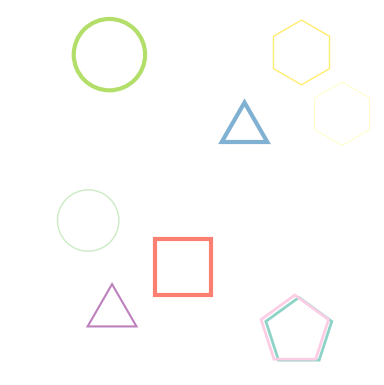[{"shape": "pentagon", "thickness": 2, "radius": 0.45, "center": [0.776, 0.137]}, {"shape": "hexagon", "thickness": 0.5, "radius": 0.41, "center": [0.889, 0.705]}, {"shape": "square", "thickness": 3, "radius": 0.36, "center": [0.476, 0.306]}, {"shape": "triangle", "thickness": 3, "radius": 0.34, "center": [0.635, 0.665]}, {"shape": "circle", "thickness": 3, "radius": 0.46, "center": [0.284, 0.858]}, {"shape": "pentagon", "thickness": 2, "radius": 0.46, "center": [0.766, 0.142]}, {"shape": "triangle", "thickness": 1.5, "radius": 0.37, "center": [0.291, 0.189]}, {"shape": "circle", "thickness": 1, "radius": 0.4, "center": [0.229, 0.427]}, {"shape": "hexagon", "thickness": 1, "radius": 0.42, "center": [0.783, 0.864]}]